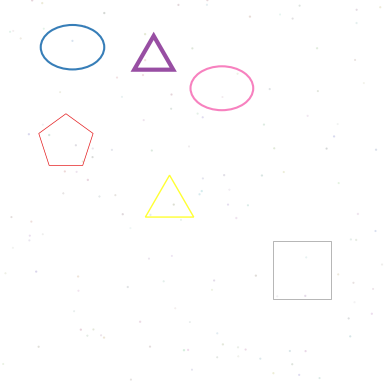[{"shape": "pentagon", "thickness": 0.5, "radius": 0.37, "center": [0.171, 0.63]}, {"shape": "oval", "thickness": 1.5, "radius": 0.41, "center": [0.188, 0.877]}, {"shape": "triangle", "thickness": 3, "radius": 0.29, "center": [0.399, 0.848]}, {"shape": "triangle", "thickness": 1, "radius": 0.36, "center": [0.44, 0.472]}, {"shape": "oval", "thickness": 1.5, "radius": 0.41, "center": [0.576, 0.771]}, {"shape": "square", "thickness": 0.5, "radius": 0.38, "center": [0.785, 0.298]}]